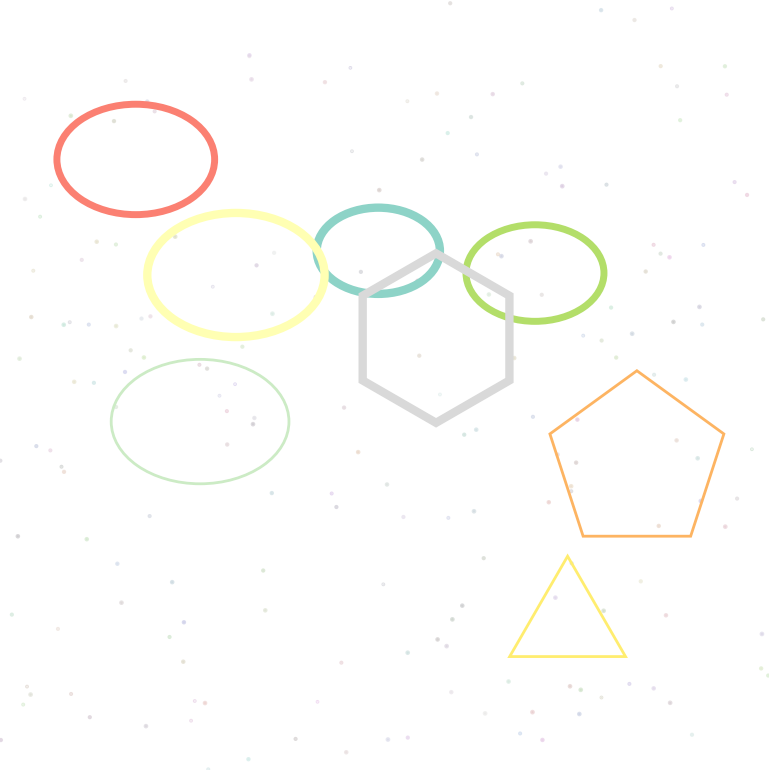[{"shape": "oval", "thickness": 3, "radius": 0.4, "center": [0.491, 0.674]}, {"shape": "oval", "thickness": 3, "radius": 0.58, "center": [0.306, 0.643]}, {"shape": "oval", "thickness": 2.5, "radius": 0.51, "center": [0.176, 0.793]}, {"shape": "pentagon", "thickness": 1, "radius": 0.59, "center": [0.827, 0.4]}, {"shape": "oval", "thickness": 2.5, "radius": 0.45, "center": [0.695, 0.645]}, {"shape": "hexagon", "thickness": 3, "radius": 0.55, "center": [0.566, 0.561]}, {"shape": "oval", "thickness": 1, "radius": 0.58, "center": [0.26, 0.452]}, {"shape": "triangle", "thickness": 1, "radius": 0.43, "center": [0.737, 0.191]}]